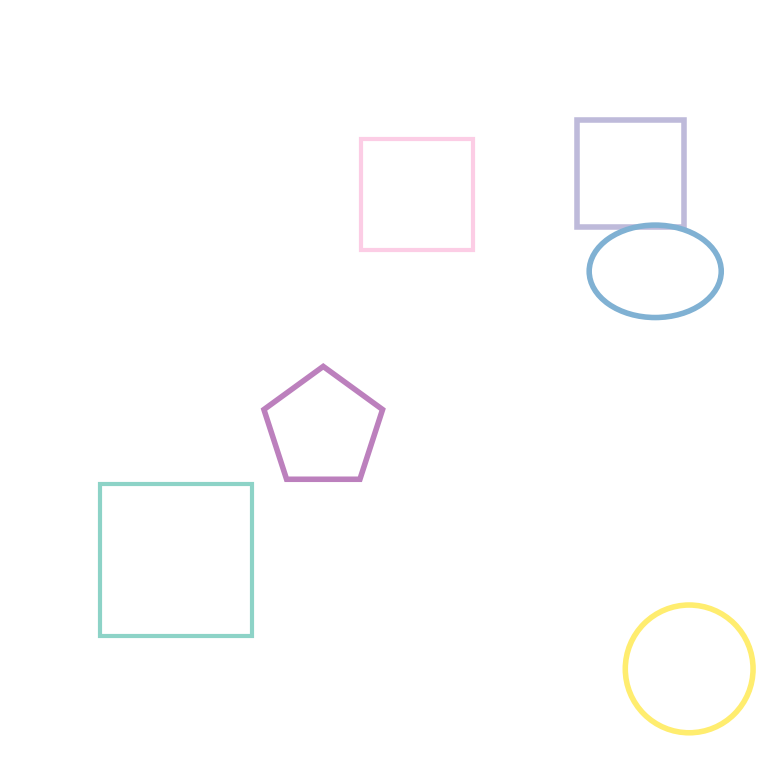[{"shape": "square", "thickness": 1.5, "radius": 0.49, "center": [0.228, 0.273]}, {"shape": "square", "thickness": 2, "radius": 0.35, "center": [0.819, 0.775]}, {"shape": "oval", "thickness": 2, "radius": 0.43, "center": [0.851, 0.648]}, {"shape": "square", "thickness": 1.5, "radius": 0.36, "center": [0.542, 0.747]}, {"shape": "pentagon", "thickness": 2, "radius": 0.41, "center": [0.42, 0.443]}, {"shape": "circle", "thickness": 2, "radius": 0.41, "center": [0.895, 0.131]}]